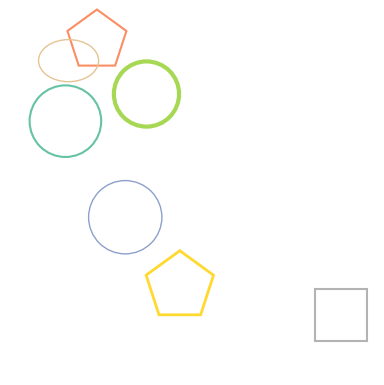[{"shape": "circle", "thickness": 1.5, "radius": 0.46, "center": [0.17, 0.685]}, {"shape": "pentagon", "thickness": 1.5, "radius": 0.4, "center": [0.252, 0.895]}, {"shape": "circle", "thickness": 1, "radius": 0.48, "center": [0.325, 0.436]}, {"shape": "circle", "thickness": 3, "radius": 0.42, "center": [0.38, 0.756]}, {"shape": "pentagon", "thickness": 2, "radius": 0.46, "center": [0.467, 0.257]}, {"shape": "oval", "thickness": 1, "radius": 0.39, "center": [0.178, 0.842]}, {"shape": "square", "thickness": 1.5, "radius": 0.34, "center": [0.886, 0.182]}]